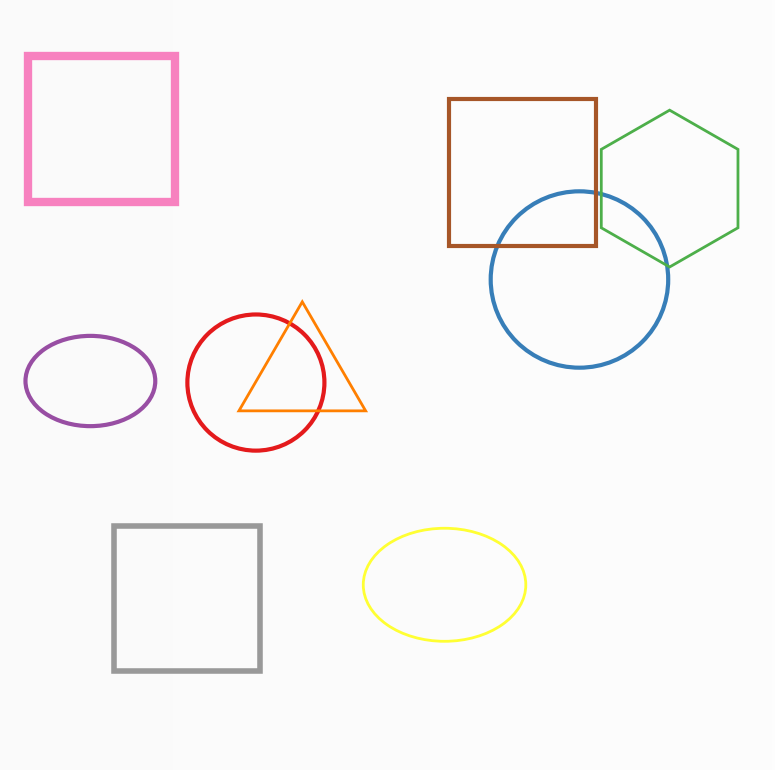[{"shape": "circle", "thickness": 1.5, "radius": 0.44, "center": [0.33, 0.503]}, {"shape": "circle", "thickness": 1.5, "radius": 0.57, "center": [0.748, 0.637]}, {"shape": "hexagon", "thickness": 1, "radius": 0.51, "center": [0.864, 0.755]}, {"shape": "oval", "thickness": 1.5, "radius": 0.42, "center": [0.117, 0.505]}, {"shape": "triangle", "thickness": 1, "radius": 0.47, "center": [0.39, 0.514]}, {"shape": "oval", "thickness": 1, "radius": 0.52, "center": [0.574, 0.241]}, {"shape": "square", "thickness": 1.5, "radius": 0.48, "center": [0.674, 0.776]}, {"shape": "square", "thickness": 3, "radius": 0.47, "center": [0.131, 0.833]}, {"shape": "square", "thickness": 2, "radius": 0.47, "center": [0.241, 0.223]}]